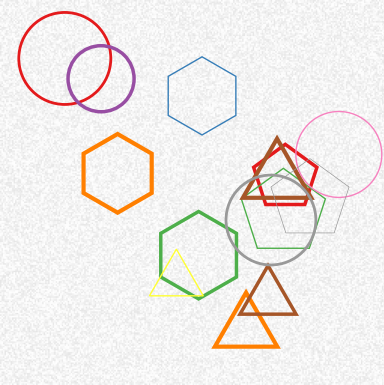[{"shape": "circle", "thickness": 2, "radius": 0.6, "center": [0.168, 0.848]}, {"shape": "pentagon", "thickness": 2.5, "radius": 0.43, "center": [0.741, 0.539]}, {"shape": "hexagon", "thickness": 1, "radius": 0.51, "center": [0.525, 0.751]}, {"shape": "pentagon", "thickness": 1, "radius": 0.57, "center": [0.736, 0.448]}, {"shape": "hexagon", "thickness": 2.5, "radius": 0.57, "center": [0.516, 0.337]}, {"shape": "circle", "thickness": 2.5, "radius": 0.43, "center": [0.262, 0.795]}, {"shape": "triangle", "thickness": 3, "radius": 0.47, "center": [0.639, 0.146]}, {"shape": "hexagon", "thickness": 3, "radius": 0.51, "center": [0.306, 0.55]}, {"shape": "triangle", "thickness": 1, "radius": 0.4, "center": [0.458, 0.272]}, {"shape": "triangle", "thickness": 2.5, "radius": 0.42, "center": [0.696, 0.226]}, {"shape": "triangle", "thickness": 3, "radius": 0.51, "center": [0.72, 0.537]}, {"shape": "circle", "thickness": 1, "radius": 0.56, "center": [0.88, 0.599]}, {"shape": "circle", "thickness": 2, "radius": 0.58, "center": [0.704, 0.429]}, {"shape": "pentagon", "thickness": 0.5, "radius": 0.53, "center": [0.805, 0.481]}]